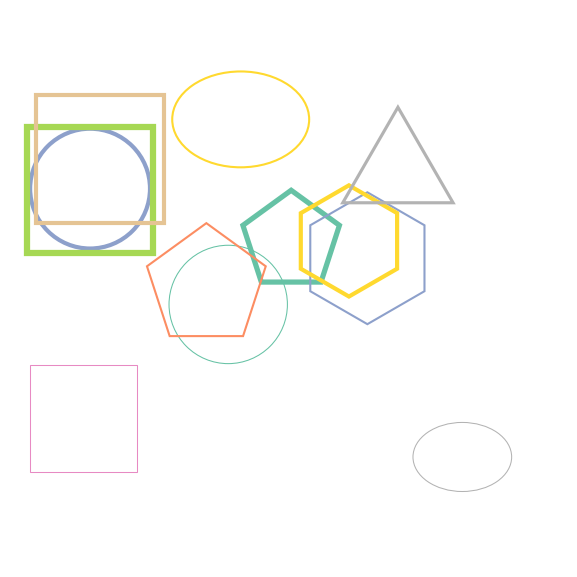[{"shape": "pentagon", "thickness": 2.5, "radius": 0.44, "center": [0.504, 0.582]}, {"shape": "circle", "thickness": 0.5, "radius": 0.51, "center": [0.395, 0.472]}, {"shape": "pentagon", "thickness": 1, "radius": 0.54, "center": [0.357, 0.505]}, {"shape": "circle", "thickness": 2, "radius": 0.52, "center": [0.156, 0.673]}, {"shape": "hexagon", "thickness": 1, "radius": 0.57, "center": [0.636, 0.552]}, {"shape": "square", "thickness": 0.5, "radius": 0.46, "center": [0.144, 0.274]}, {"shape": "square", "thickness": 3, "radius": 0.55, "center": [0.156, 0.67]}, {"shape": "oval", "thickness": 1, "radius": 0.59, "center": [0.417, 0.792]}, {"shape": "hexagon", "thickness": 2, "radius": 0.48, "center": [0.604, 0.582]}, {"shape": "square", "thickness": 2, "radius": 0.55, "center": [0.173, 0.724]}, {"shape": "oval", "thickness": 0.5, "radius": 0.43, "center": [0.801, 0.208]}, {"shape": "triangle", "thickness": 1.5, "radius": 0.55, "center": [0.689, 0.703]}]